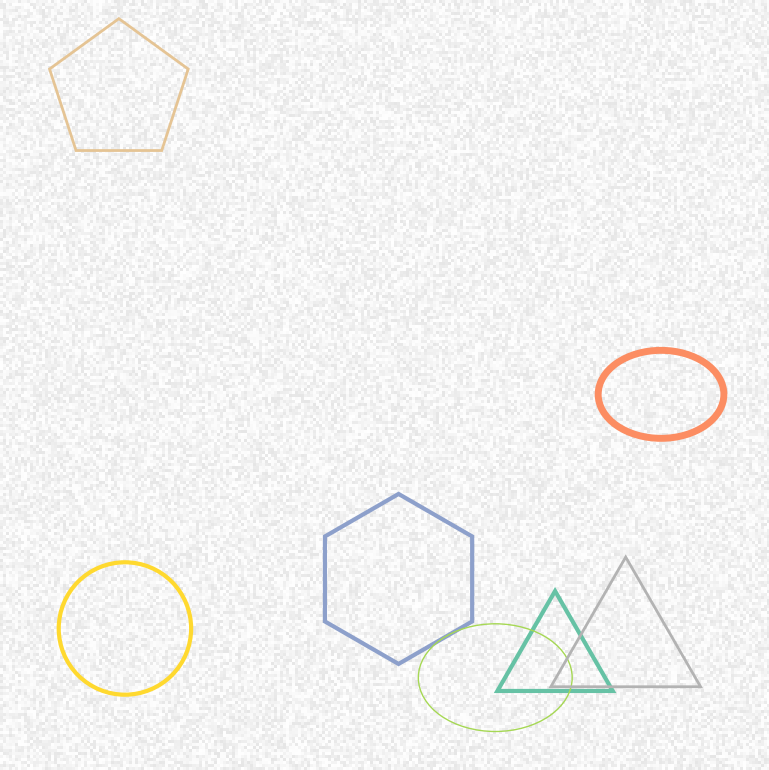[{"shape": "triangle", "thickness": 1.5, "radius": 0.43, "center": [0.721, 0.146]}, {"shape": "oval", "thickness": 2.5, "radius": 0.41, "center": [0.858, 0.488]}, {"shape": "hexagon", "thickness": 1.5, "radius": 0.55, "center": [0.518, 0.248]}, {"shape": "oval", "thickness": 0.5, "radius": 0.5, "center": [0.643, 0.12]}, {"shape": "circle", "thickness": 1.5, "radius": 0.43, "center": [0.162, 0.184]}, {"shape": "pentagon", "thickness": 1, "radius": 0.47, "center": [0.154, 0.881]}, {"shape": "triangle", "thickness": 1, "radius": 0.56, "center": [0.813, 0.164]}]